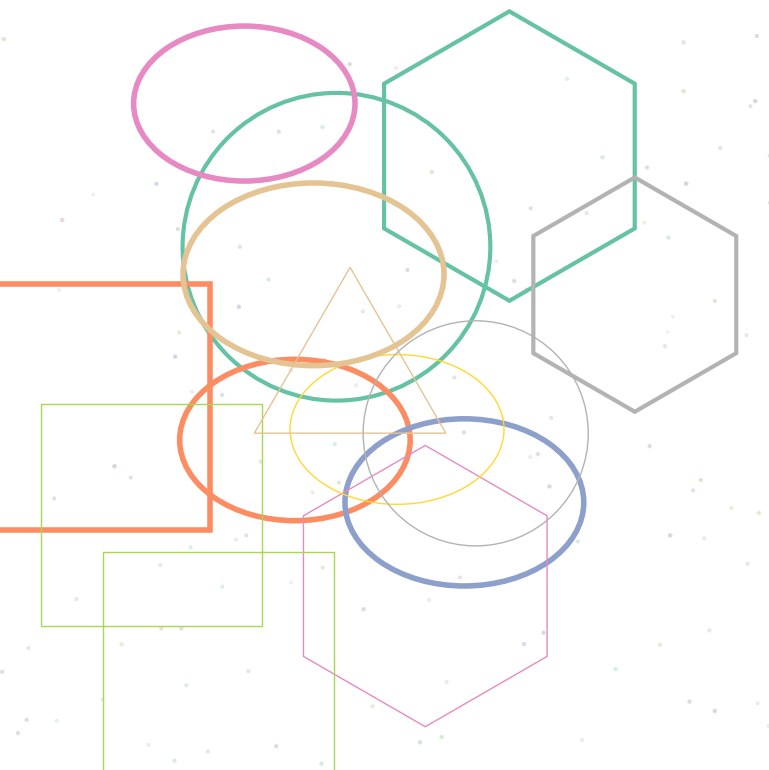[{"shape": "circle", "thickness": 1.5, "radius": 1.0, "center": [0.437, 0.68]}, {"shape": "hexagon", "thickness": 1.5, "radius": 0.94, "center": [0.662, 0.797]}, {"shape": "oval", "thickness": 2, "radius": 0.75, "center": [0.383, 0.429]}, {"shape": "square", "thickness": 2, "radius": 0.8, "center": [0.114, 0.471]}, {"shape": "oval", "thickness": 2, "radius": 0.78, "center": [0.603, 0.348]}, {"shape": "hexagon", "thickness": 0.5, "radius": 0.91, "center": [0.552, 0.239]}, {"shape": "oval", "thickness": 2, "radius": 0.72, "center": [0.317, 0.866]}, {"shape": "square", "thickness": 0.5, "radius": 0.72, "center": [0.197, 0.331]}, {"shape": "square", "thickness": 0.5, "radius": 0.75, "center": [0.284, 0.133]}, {"shape": "oval", "thickness": 0.5, "radius": 0.69, "center": [0.516, 0.442]}, {"shape": "oval", "thickness": 2, "radius": 0.85, "center": [0.407, 0.644]}, {"shape": "triangle", "thickness": 0.5, "radius": 0.72, "center": [0.455, 0.509]}, {"shape": "hexagon", "thickness": 1.5, "radius": 0.76, "center": [0.824, 0.617]}, {"shape": "circle", "thickness": 0.5, "radius": 0.73, "center": [0.618, 0.437]}]